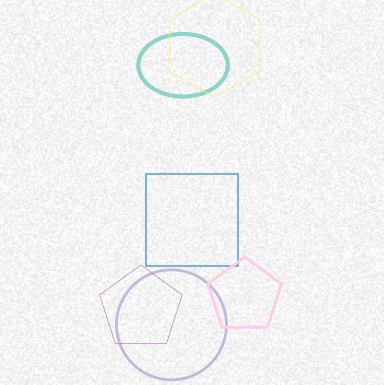[{"shape": "oval", "thickness": 3, "radius": 0.58, "center": [0.476, 0.831]}, {"shape": "circle", "thickness": 2, "radius": 0.71, "center": [0.445, 0.156]}, {"shape": "square", "thickness": 1.5, "radius": 0.6, "center": [0.499, 0.428]}, {"shape": "pentagon", "thickness": 2, "radius": 0.5, "center": [0.636, 0.232]}, {"shape": "pentagon", "thickness": 0.5, "radius": 0.56, "center": [0.366, 0.199]}, {"shape": "hexagon", "thickness": 0.5, "radius": 0.68, "center": [0.557, 0.882]}]